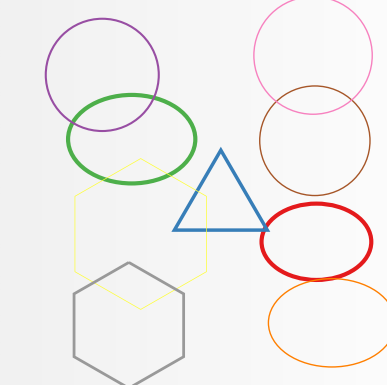[{"shape": "oval", "thickness": 3, "radius": 0.71, "center": [0.817, 0.372]}, {"shape": "triangle", "thickness": 2.5, "radius": 0.69, "center": [0.57, 0.472]}, {"shape": "oval", "thickness": 3, "radius": 0.82, "center": [0.34, 0.638]}, {"shape": "circle", "thickness": 1.5, "radius": 0.73, "center": [0.264, 0.805]}, {"shape": "oval", "thickness": 1, "radius": 0.82, "center": [0.856, 0.162]}, {"shape": "hexagon", "thickness": 0.5, "radius": 0.98, "center": [0.363, 0.392]}, {"shape": "circle", "thickness": 1, "radius": 0.71, "center": [0.813, 0.634]}, {"shape": "circle", "thickness": 1, "radius": 0.76, "center": [0.808, 0.856]}, {"shape": "hexagon", "thickness": 2, "radius": 0.82, "center": [0.333, 0.155]}]